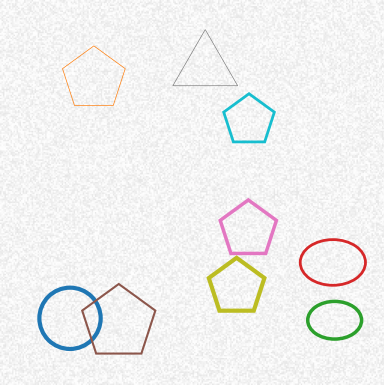[{"shape": "circle", "thickness": 3, "radius": 0.4, "center": [0.182, 0.173]}, {"shape": "pentagon", "thickness": 0.5, "radius": 0.43, "center": [0.244, 0.795]}, {"shape": "oval", "thickness": 2.5, "radius": 0.35, "center": [0.869, 0.168]}, {"shape": "oval", "thickness": 2, "radius": 0.42, "center": [0.865, 0.318]}, {"shape": "pentagon", "thickness": 1.5, "radius": 0.5, "center": [0.309, 0.162]}, {"shape": "pentagon", "thickness": 2.5, "radius": 0.38, "center": [0.645, 0.404]}, {"shape": "triangle", "thickness": 0.5, "radius": 0.49, "center": [0.533, 0.826]}, {"shape": "pentagon", "thickness": 3, "radius": 0.38, "center": [0.615, 0.254]}, {"shape": "pentagon", "thickness": 2, "radius": 0.35, "center": [0.647, 0.687]}]